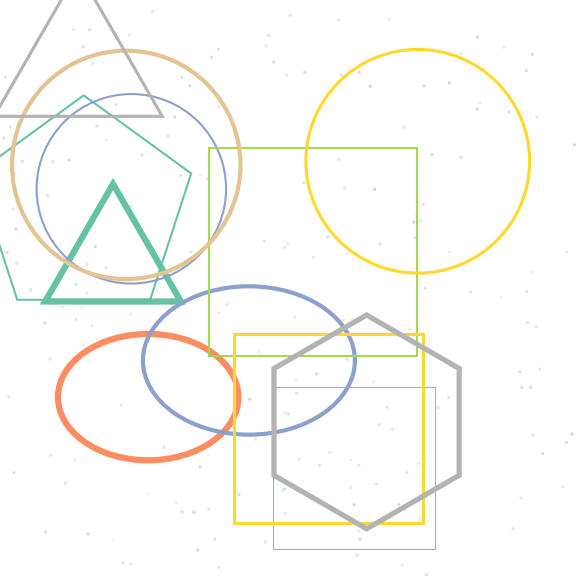[{"shape": "triangle", "thickness": 3, "radius": 0.68, "center": [0.196, 0.545]}, {"shape": "pentagon", "thickness": 1, "radius": 0.98, "center": [0.145, 0.638]}, {"shape": "oval", "thickness": 3, "radius": 0.78, "center": [0.257, 0.311]}, {"shape": "oval", "thickness": 2, "radius": 0.92, "center": [0.431, 0.375]}, {"shape": "circle", "thickness": 1, "radius": 0.82, "center": [0.227, 0.672]}, {"shape": "square", "thickness": 0.5, "radius": 0.7, "center": [0.613, 0.188]}, {"shape": "square", "thickness": 1, "radius": 0.9, "center": [0.541, 0.563]}, {"shape": "circle", "thickness": 1.5, "radius": 0.97, "center": [0.723, 0.72]}, {"shape": "square", "thickness": 1.5, "radius": 0.82, "center": [0.568, 0.257]}, {"shape": "circle", "thickness": 2, "radius": 0.99, "center": [0.219, 0.714]}, {"shape": "triangle", "thickness": 1.5, "radius": 0.84, "center": [0.135, 0.882]}, {"shape": "hexagon", "thickness": 2.5, "radius": 0.93, "center": [0.635, 0.269]}]